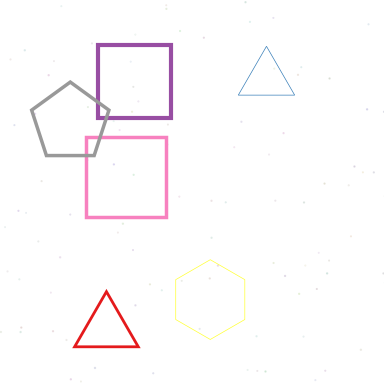[{"shape": "triangle", "thickness": 2, "radius": 0.48, "center": [0.276, 0.147]}, {"shape": "triangle", "thickness": 0.5, "radius": 0.42, "center": [0.692, 0.795]}, {"shape": "square", "thickness": 3, "radius": 0.48, "center": [0.348, 0.789]}, {"shape": "hexagon", "thickness": 0.5, "radius": 0.52, "center": [0.546, 0.222]}, {"shape": "square", "thickness": 2.5, "radius": 0.52, "center": [0.327, 0.54]}, {"shape": "pentagon", "thickness": 2.5, "radius": 0.53, "center": [0.183, 0.681]}]